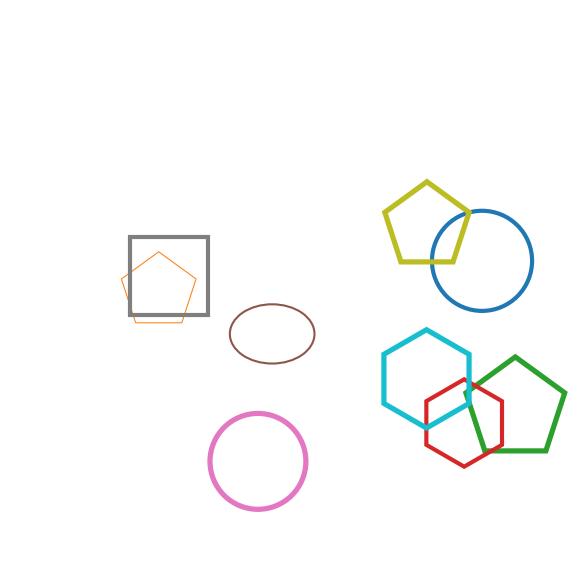[{"shape": "circle", "thickness": 2, "radius": 0.43, "center": [0.835, 0.547]}, {"shape": "pentagon", "thickness": 0.5, "radius": 0.34, "center": [0.275, 0.495]}, {"shape": "pentagon", "thickness": 2.5, "radius": 0.45, "center": [0.892, 0.291]}, {"shape": "hexagon", "thickness": 2, "radius": 0.38, "center": [0.804, 0.267]}, {"shape": "oval", "thickness": 1, "radius": 0.37, "center": [0.471, 0.421]}, {"shape": "circle", "thickness": 2.5, "radius": 0.42, "center": [0.447, 0.2]}, {"shape": "square", "thickness": 2, "radius": 0.34, "center": [0.293, 0.521]}, {"shape": "pentagon", "thickness": 2.5, "radius": 0.38, "center": [0.739, 0.608]}, {"shape": "hexagon", "thickness": 2.5, "radius": 0.43, "center": [0.739, 0.343]}]